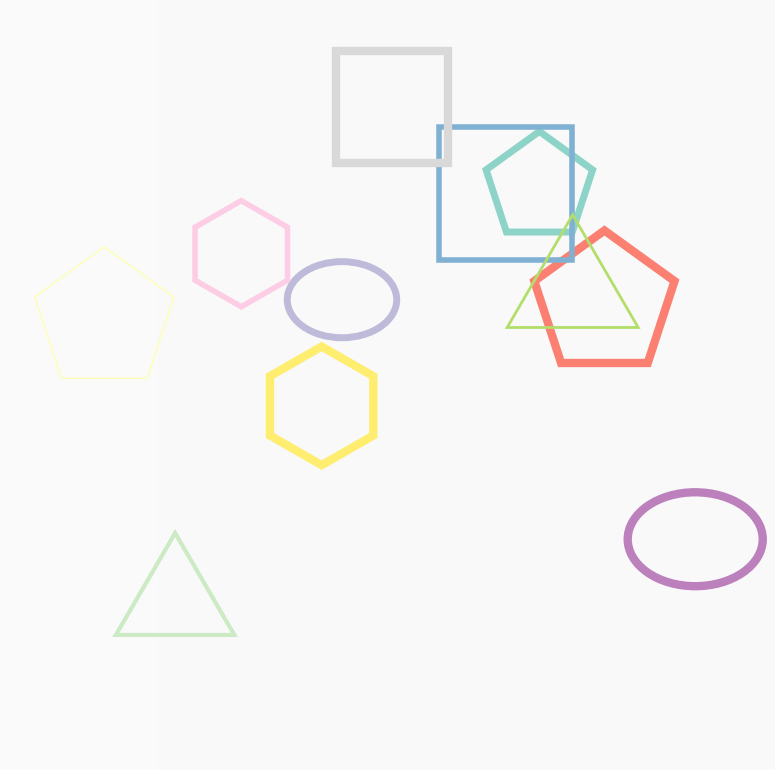[{"shape": "pentagon", "thickness": 2.5, "radius": 0.36, "center": [0.696, 0.757]}, {"shape": "pentagon", "thickness": 0.5, "radius": 0.47, "center": [0.135, 0.585]}, {"shape": "oval", "thickness": 2.5, "radius": 0.35, "center": [0.441, 0.611]}, {"shape": "pentagon", "thickness": 3, "radius": 0.48, "center": [0.78, 0.606]}, {"shape": "square", "thickness": 2, "radius": 0.43, "center": [0.652, 0.748]}, {"shape": "triangle", "thickness": 1, "radius": 0.49, "center": [0.739, 0.623]}, {"shape": "hexagon", "thickness": 2, "radius": 0.34, "center": [0.311, 0.67]}, {"shape": "square", "thickness": 3, "radius": 0.36, "center": [0.506, 0.861]}, {"shape": "oval", "thickness": 3, "radius": 0.44, "center": [0.897, 0.3]}, {"shape": "triangle", "thickness": 1.5, "radius": 0.44, "center": [0.226, 0.22]}, {"shape": "hexagon", "thickness": 3, "radius": 0.39, "center": [0.415, 0.473]}]